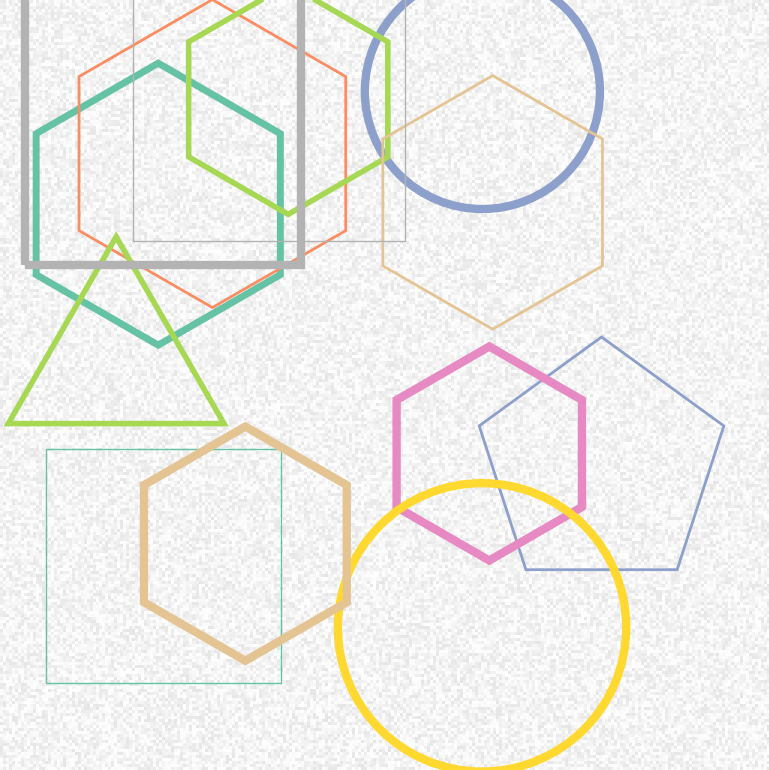[{"shape": "square", "thickness": 0.5, "radius": 0.76, "center": [0.212, 0.265]}, {"shape": "hexagon", "thickness": 2.5, "radius": 0.92, "center": [0.206, 0.735]}, {"shape": "hexagon", "thickness": 1, "radius": 1.0, "center": [0.276, 0.801]}, {"shape": "pentagon", "thickness": 1, "radius": 0.84, "center": [0.781, 0.395]}, {"shape": "circle", "thickness": 3, "radius": 0.76, "center": [0.626, 0.881]}, {"shape": "hexagon", "thickness": 3, "radius": 0.69, "center": [0.635, 0.411]}, {"shape": "hexagon", "thickness": 2, "radius": 0.75, "center": [0.374, 0.871]}, {"shape": "triangle", "thickness": 2, "radius": 0.81, "center": [0.151, 0.531]}, {"shape": "circle", "thickness": 3, "radius": 0.94, "center": [0.626, 0.185]}, {"shape": "hexagon", "thickness": 1, "radius": 0.82, "center": [0.64, 0.737]}, {"shape": "hexagon", "thickness": 3, "radius": 0.76, "center": [0.319, 0.294]}, {"shape": "square", "thickness": 3, "radius": 0.89, "center": [0.212, 0.835]}, {"shape": "square", "thickness": 0.5, "radius": 0.88, "center": [0.349, 0.864]}]